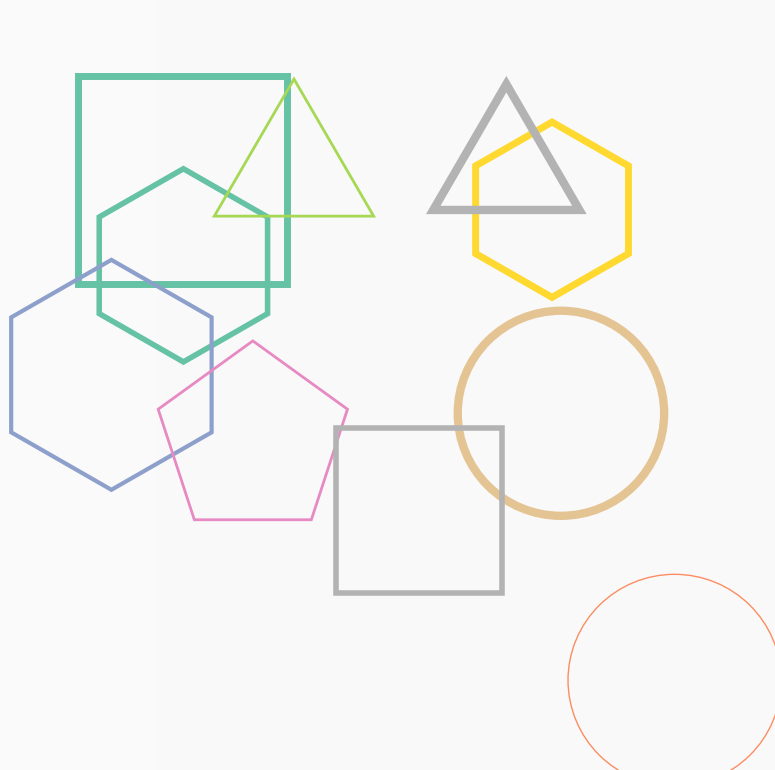[{"shape": "hexagon", "thickness": 2, "radius": 0.63, "center": [0.237, 0.655]}, {"shape": "square", "thickness": 2.5, "radius": 0.67, "center": [0.236, 0.766]}, {"shape": "circle", "thickness": 0.5, "radius": 0.69, "center": [0.87, 0.117]}, {"shape": "hexagon", "thickness": 1.5, "radius": 0.75, "center": [0.144, 0.513]}, {"shape": "pentagon", "thickness": 1, "radius": 0.64, "center": [0.326, 0.429]}, {"shape": "triangle", "thickness": 1, "radius": 0.59, "center": [0.379, 0.779]}, {"shape": "hexagon", "thickness": 2.5, "radius": 0.57, "center": [0.712, 0.728]}, {"shape": "circle", "thickness": 3, "radius": 0.67, "center": [0.724, 0.463]}, {"shape": "triangle", "thickness": 3, "radius": 0.54, "center": [0.653, 0.782]}, {"shape": "square", "thickness": 2, "radius": 0.54, "center": [0.541, 0.337]}]